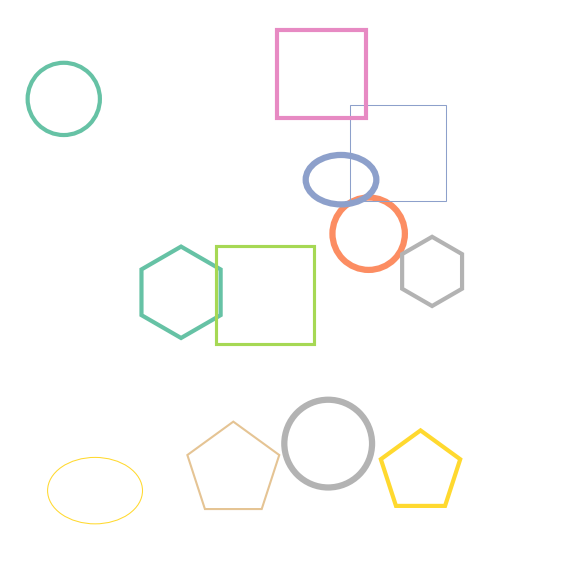[{"shape": "hexagon", "thickness": 2, "radius": 0.4, "center": [0.314, 0.493]}, {"shape": "circle", "thickness": 2, "radius": 0.31, "center": [0.11, 0.828]}, {"shape": "circle", "thickness": 3, "radius": 0.31, "center": [0.638, 0.594]}, {"shape": "oval", "thickness": 3, "radius": 0.31, "center": [0.591, 0.688]}, {"shape": "square", "thickness": 0.5, "radius": 0.42, "center": [0.689, 0.734]}, {"shape": "square", "thickness": 2, "radius": 0.38, "center": [0.556, 0.871]}, {"shape": "square", "thickness": 1.5, "radius": 0.42, "center": [0.459, 0.488]}, {"shape": "pentagon", "thickness": 2, "radius": 0.36, "center": [0.728, 0.182]}, {"shape": "oval", "thickness": 0.5, "radius": 0.41, "center": [0.165, 0.15]}, {"shape": "pentagon", "thickness": 1, "radius": 0.42, "center": [0.404, 0.185]}, {"shape": "circle", "thickness": 3, "radius": 0.38, "center": [0.568, 0.231]}, {"shape": "hexagon", "thickness": 2, "radius": 0.3, "center": [0.748, 0.529]}]